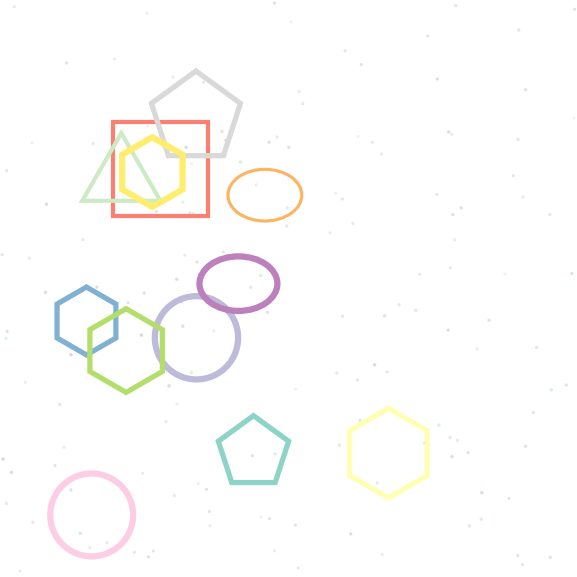[{"shape": "pentagon", "thickness": 2.5, "radius": 0.32, "center": [0.439, 0.215]}, {"shape": "hexagon", "thickness": 2.5, "radius": 0.39, "center": [0.673, 0.215]}, {"shape": "circle", "thickness": 3, "radius": 0.36, "center": [0.34, 0.414]}, {"shape": "square", "thickness": 2, "radius": 0.41, "center": [0.278, 0.706]}, {"shape": "hexagon", "thickness": 2.5, "radius": 0.29, "center": [0.15, 0.443]}, {"shape": "oval", "thickness": 1.5, "radius": 0.32, "center": [0.459, 0.661]}, {"shape": "hexagon", "thickness": 2.5, "radius": 0.36, "center": [0.218, 0.392]}, {"shape": "circle", "thickness": 3, "radius": 0.36, "center": [0.159, 0.107]}, {"shape": "pentagon", "thickness": 2.5, "radius": 0.41, "center": [0.339, 0.795]}, {"shape": "oval", "thickness": 3, "radius": 0.34, "center": [0.413, 0.508]}, {"shape": "triangle", "thickness": 2, "radius": 0.39, "center": [0.21, 0.69]}, {"shape": "hexagon", "thickness": 3, "radius": 0.3, "center": [0.264, 0.701]}]